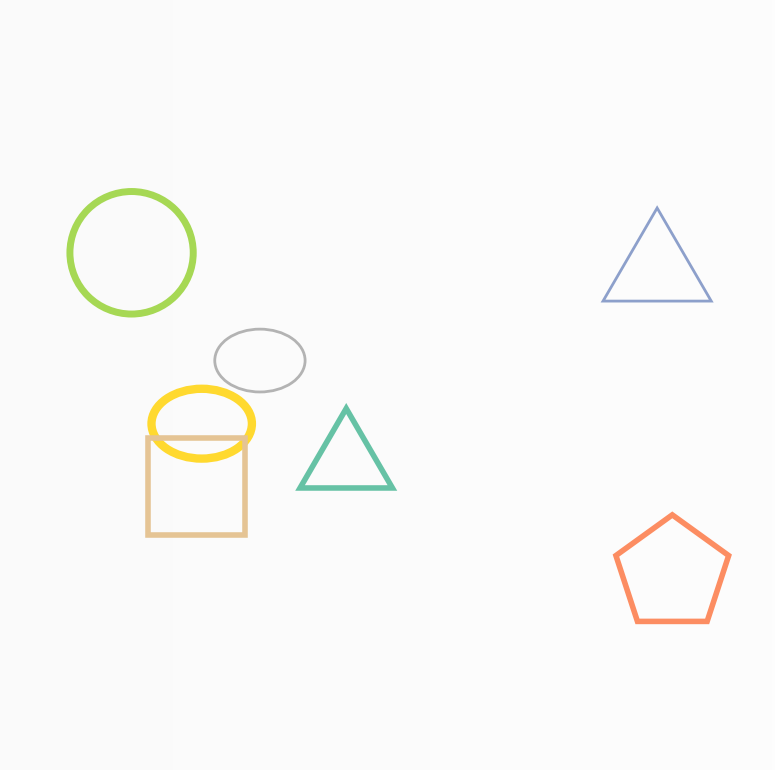[{"shape": "triangle", "thickness": 2, "radius": 0.34, "center": [0.447, 0.401]}, {"shape": "pentagon", "thickness": 2, "radius": 0.38, "center": [0.867, 0.255]}, {"shape": "triangle", "thickness": 1, "radius": 0.4, "center": [0.848, 0.649]}, {"shape": "circle", "thickness": 2.5, "radius": 0.4, "center": [0.17, 0.672]}, {"shape": "oval", "thickness": 3, "radius": 0.32, "center": [0.26, 0.45]}, {"shape": "square", "thickness": 2, "radius": 0.31, "center": [0.253, 0.369]}, {"shape": "oval", "thickness": 1, "radius": 0.29, "center": [0.335, 0.532]}]